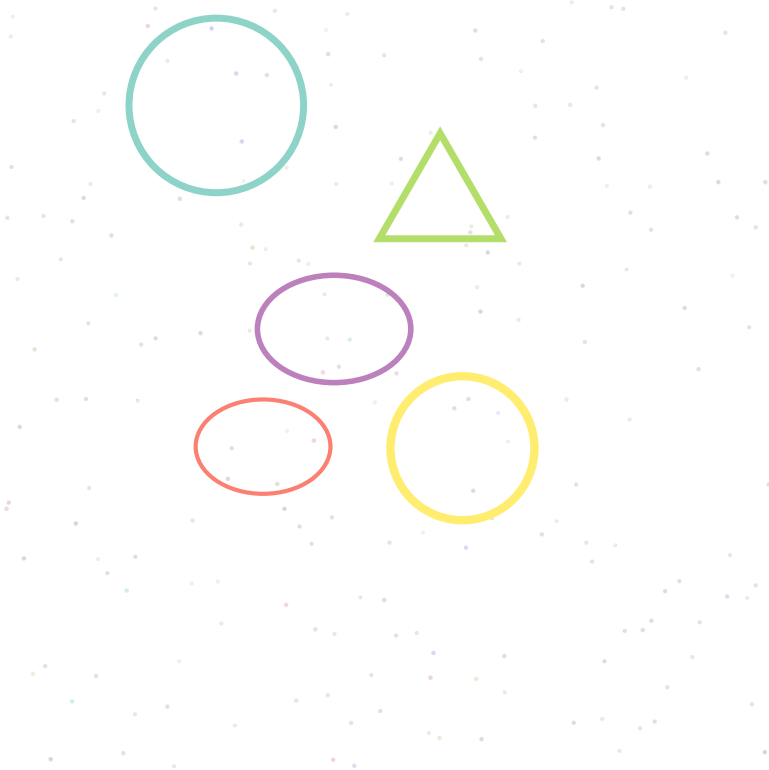[{"shape": "circle", "thickness": 2.5, "radius": 0.57, "center": [0.281, 0.863]}, {"shape": "oval", "thickness": 1.5, "radius": 0.44, "center": [0.342, 0.42]}, {"shape": "triangle", "thickness": 2.5, "radius": 0.46, "center": [0.572, 0.736]}, {"shape": "oval", "thickness": 2, "radius": 0.5, "center": [0.434, 0.573]}, {"shape": "circle", "thickness": 3, "radius": 0.47, "center": [0.601, 0.418]}]